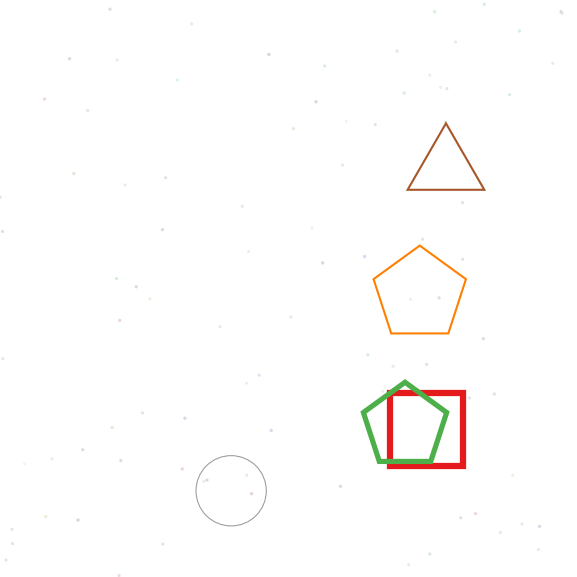[{"shape": "square", "thickness": 3, "radius": 0.32, "center": [0.739, 0.256]}, {"shape": "pentagon", "thickness": 2.5, "radius": 0.38, "center": [0.701, 0.261]}, {"shape": "pentagon", "thickness": 1, "radius": 0.42, "center": [0.727, 0.49]}, {"shape": "triangle", "thickness": 1, "radius": 0.38, "center": [0.772, 0.709]}, {"shape": "circle", "thickness": 0.5, "radius": 0.3, "center": [0.4, 0.149]}]